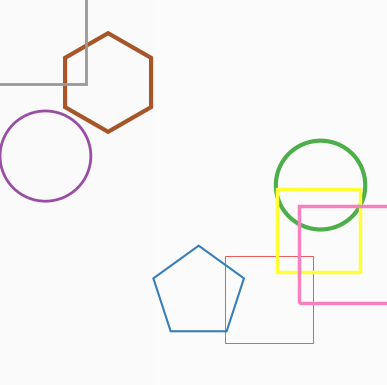[{"shape": "square", "thickness": 0.5, "radius": 0.56, "center": [0.694, 0.222]}, {"shape": "pentagon", "thickness": 1.5, "radius": 0.61, "center": [0.513, 0.239]}, {"shape": "circle", "thickness": 3, "radius": 0.58, "center": [0.827, 0.519]}, {"shape": "circle", "thickness": 2, "radius": 0.59, "center": [0.117, 0.595]}, {"shape": "square", "thickness": 2.5, "radius": 0.54, "center": [0.822, 0.402]}, {"shape": "hexagon", "thickness": 3, "radius": 0.64, "center": [0.279, 0.786]}, {"shape": "square", "thickness": 2.5, "radius": 0.63, "center": [0.898, 0.339]}, {"shape": "square", "thickness": 2, "radius": 0.58, "center": [0.107, 0.898]}]